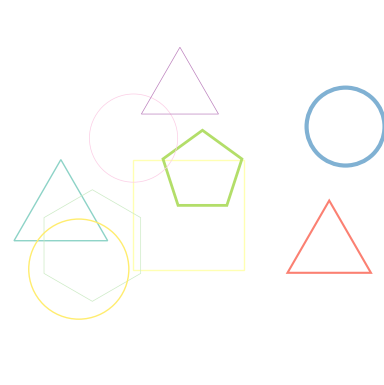[{"shape": "triangle", "thickness": 1, "radius": 0.7, "center": [0.158, 0.445]}, {"shape": "square", "thickness": 1, "radius": 0.72, "center": [0.49, 0.442]}, {"shape": "triangle", "thickness": 1.5, "radius": 0.63, "center": [0.855, 0.354]}, {"shape": "circle", "thickness": 3, "radius": 0.51, "center": [0.898, 0.671]}, {"shape": "pentagon", "thickness": 2, "radius": 0.54, "center": [0.526, 0.554]}, {"shape": "circle", "thickness": 0.5, "radius": 0.57, "center": [0.347, 0.641]}, {"shape": "triangle", "thickness": 0.5, "radius": 0.58, "center": [0.467, 0.762]}, {"shape": "hexagon", "thickness": 0.5, "radius": 0.72, "center": [0.24, 0.362]}, {"shape": "circle", "thickness": 1, "radius": 0.65, "center": [0.205, 0.301]}]